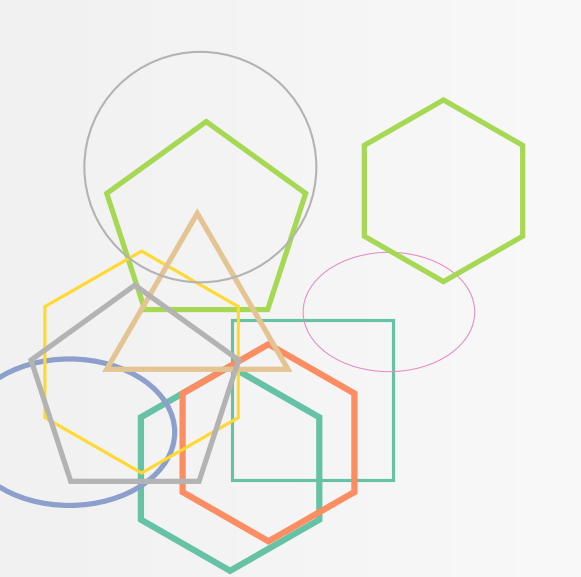[{"shape": "hexagon", "thickness": 3, "radius": 0.89, "center": [0.396, 0.188]}, {"shape": "square", "thickness": 1.5, "radius": 0.69, "center": [0.538, 0.307]}, {"shape": "hexagon", "thickness": 3, "radius": 0.85, "center": [0.462, 0.232]}, {"shape": "oval", "thickness": 2.5, "radius": 0.91, "center": [0.119, 0.251]}, {"shape": "oval", "thickness": 0.5, "radius": 0.74, "center": [0.669, 0.459]}, {"shape": "hexagon", "thickness": 2.5, "radius": 0.79, "center": [0.763, 0.669]}, {"shape": "pentagon", "thickness": 2.5, "radius": 0.9, "center": [0.355, 0.609]}, {"shape": "hexagon", "thickness": 1.5, "radius": 0.96, "center": [0.244, 0.372]}, {"shape": "triangle", "thickness": 2.5, "radius": 0.9, "center": [0.339, 0.45]}, {"shape": "pentagon", "thickness": 2.5, "radius": 0.94, "center": [0.232, 0.318]}, {"shape": "circle", "thickness": 1, "radius": 1.0, "center": [0.345, 0.71]}]